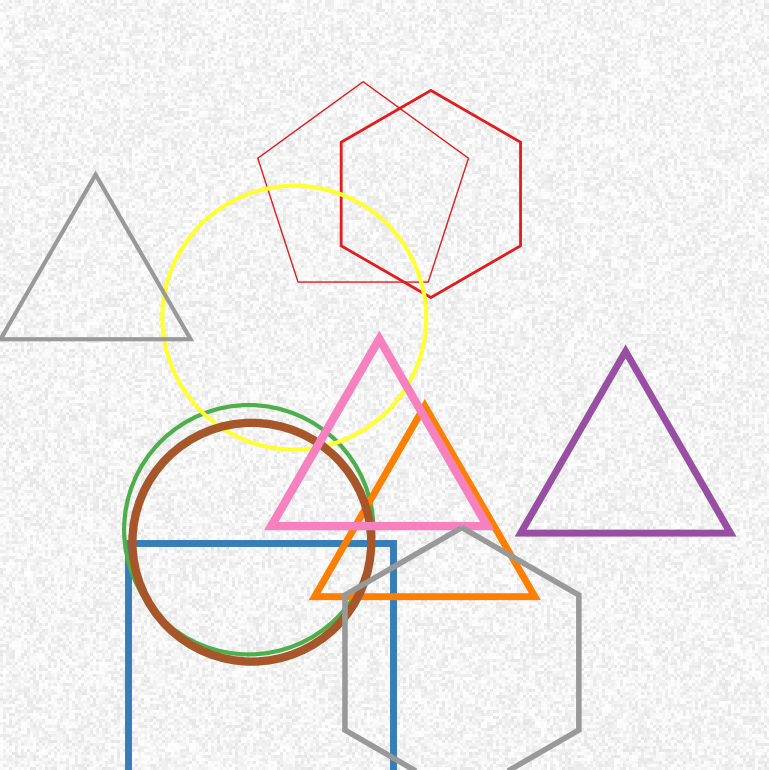[{"shape": "hexagon", "thickness": 1, "radius": 0.67, "center": [0.56, 0.748]}, {"shape": "pentagon", "thickness": 0.5, "radius": 0.72, "center": [0.472, 0.75]}, {"shape": "square", "thickness": 2.5, "radius": 0.86, "center": [0.339, 0.123]}, {"shape": "circle", "thickness": 1.5, "radius": 0.81, "center": [0.323, 0.312]}, {"shape": "triangle", "thickness": 2.5, "radius": 0.79, "center": [0.812, 0.386]}, {"shape": "triangle", "thickness": 2.5, "radius": 0.83, "center": [0.552, 0.308]}, {"shape": "circle", "thickness": 1.5, "radius": 0.86, "center": [0.382, 0.587]}, {"shape": "circle", "thickness": 3, "radius": 0.78, "center": [0.327, 0.296]}, {"shape": "triangle", "thickness": 3, "radius": 0.81, "center": [0.493, 0.398]}, {"shape": "triangle", "thickness": 1.5, "radius": 0.71, "center": [0.124, 0.631]}, {"shape": "hexagon", "thickness": 2, "radius": 0.88, "center": [0.6, 0.14]}]